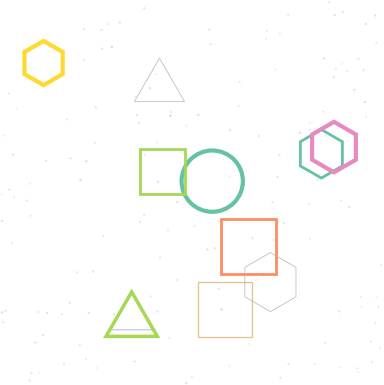[{"shape": "hexagon", "thickness": 2, "radius": 0.32, "center": [0.835, 0.6]}, {"shape": "circle", "thickness": 3, "radius": 0.4, "center": [0.551, 0.529]}, {"shape": "square", "thickness": 2, "radius": 0.36, "center": [0.645, 0.359]}, {"shape": "triangle", "thickness": 0.5, "radius": 0.32, "center": [0.342, 0.175]}, {"shape": "hexagon", "thickness": 3, "radius": 0.33, "center": [0.867, 0.618]}, {"shape": "triangle", "thickness": 2.5, "radius": 0.38, "center": [0.342, 0.165]}, {"shape": "square", "thickness": 2, "radius": 0.29, "center": [0.423, 0.555]}, {"shape": "hexagon", "thickness": 3, "radius": 0.29, "center": [0.113, 0.836]}, {"shape": "square", "thickness": 1, "radius": 0.35, "center": [0.585, 0.196]}, {"shape": "triangle", "thickness": 0.5, "radius": 0.38, "center": [0.414, 0.774]}, {"shape": "hexagon", "thickness": 0.5, "radius": 0.38, "center": [0.702, 0.267]}]